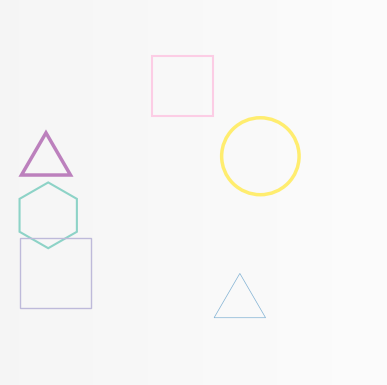[{"shape": "hexagon", "thickness": 1.5, "radius": 0.43, "center": [0.124, 0.441]}, {"shape": "square", "thickness": 1, "radius": 0.46, "center": [0.144, 0.291]}, {"shape": "triangle", "thickness": 0.5, "radius": 0.38, "center": [0.619, 0.213]}, {"shape": "square", "thickness": 1.5, "radius": 0.39, "center": [0.47, 0.777]}, {"shape": "triangle", "thickness": 2.5, "radius": 0.37, "center": [0.119, 0.582]}, {"shape": "circle", "thickness": 2.5, "radius": 0.5, "center": [0.672, 0.594]}]